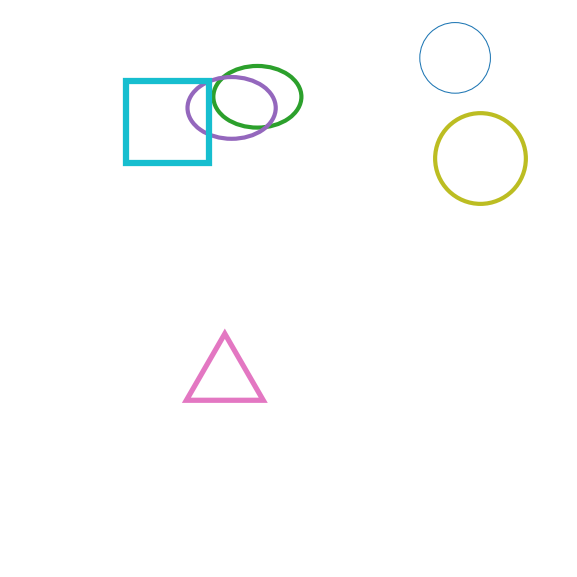[{"shape": "circle", "thickness": 0.5, "radius": 0.31, "center": [0.788, 0.899]}, {"shape": "oval", "thickness": 2, "radius": 0.38, "center": [0.446, 0.832]}, {"shape": "oval", "thickness": 2, "radius": 0.38, "center": [0.401, 0.812]}, {"shape": "triangle", "thickness": 2.5, "radius": 0.38, "center": [0.389, 0.344]}, {"shape": "circle", "thickness": 2, "radius": 0.39, "center": [0.832, 0.725]}, {"shape": "square", "thickness": 3, "radius": 0.36, "center": [0.291, 0.788]}]